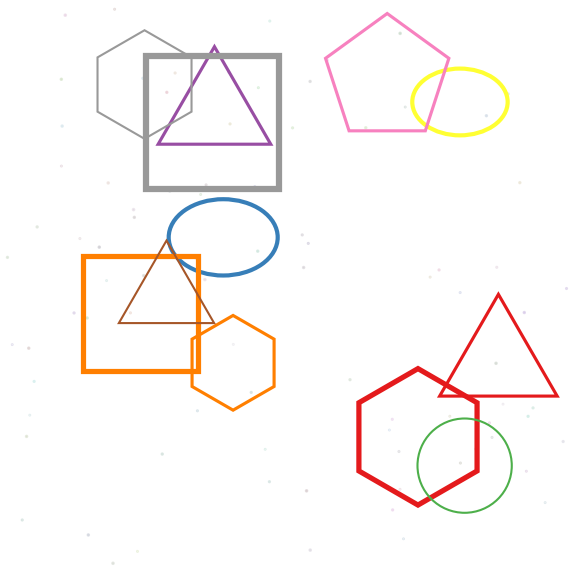[{"shape": "hexagon", "thickness": 2.5, "radius": 0.59, "center": [0.724, 0.243]}, {"shape": "triangle", "thickness": 1.5, "radius": 0.59, "center": [0.863, 0.372]}, {"shape": "oval", "thickness": 2, "radius": 0.47, "center": [0.386, 0.588]}, {"shape": "circle", "thickness": 1, "radius": 0.41, "center": [0.805, 0.193]}, {"shape": "triangle", "thickness": 1.5, "radius": 0.56, "center": [0.371, 0.806]}, {"shape": "hexagon", "thickness": 1.5, "radius": 0.41, "center": [0.404, 0.371]}, {"shape": "square", "thickness": 2.5, "radius": 0.5, "center": [0.244, 0.457]}, {"shape": "oval", "thickness": 2, "radius": 0.41, "center": [0.796, 0.823]}, {"shape": "triangle", "thickness": 1, "radius": 0.48, "center": [0.288, 0.487]}, {"shape": "pentagon", "thickness": 1.5, "radius": 0.56, "center": [0.67, 0.863]}, {"shape": "square", "thickness": 3, "radius": 0.58, "center": [0.367, 0.786]}, {"shape": "hexagon", "thickness": 1, "radius": 0.47, "center": [0.25, 0.853]}]